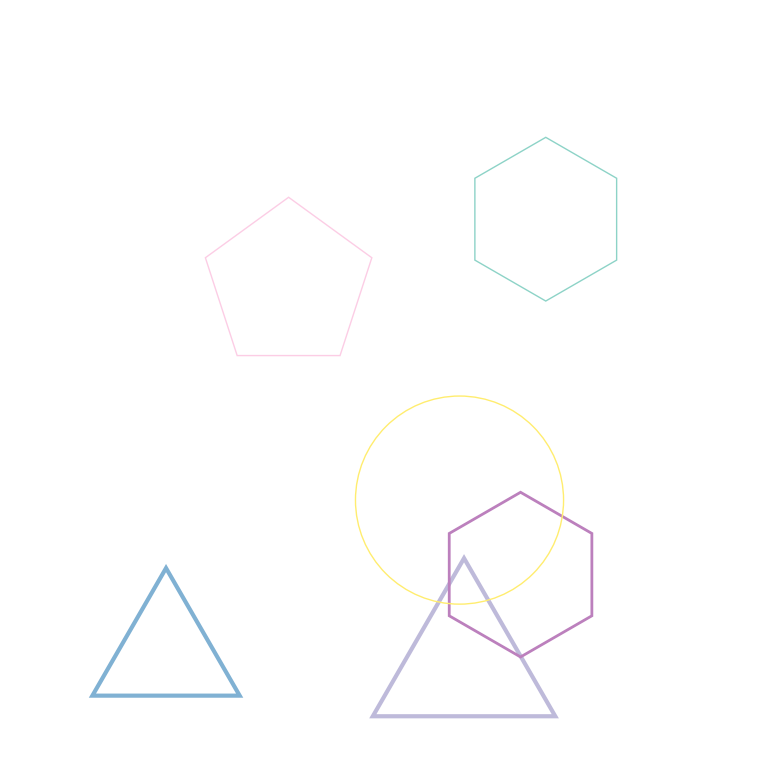[{"shape": "hexagon", "thickness": 0.5, "radius": 0.53, "center": [0.709, 0.715]}, {"shape": "triangle", "thickness": 1.5, "radius": 0.68, "center": [0.603, 0.138]}, {"shape": "triangle", "thickness": 1.5, "radius": 0.55, "center": [0.216, 0.152]}, {"shape": "pentagon", "thickness": 0.5, "radius": 0.57, "center": [0.375, 0.63]}, {"shape": "hexagon", "thickness": 1, "radius": 0.53, "center": [0.676, 0.254]}, {"shape": "circle", "thickness": 0.5, "radius": 0.68, "center": [0.597, 0.351]}]